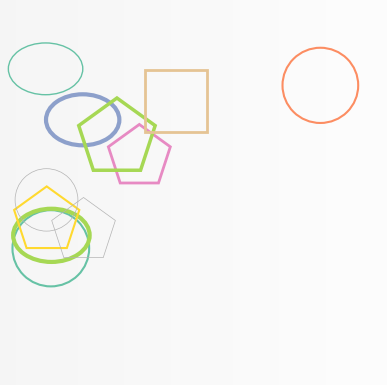[{"shape": "circle", "thickness": 1.5, "radius": 0.49, "center": [0.131, 0.355]}, {"shape": "oval", "thickness": 1, "radius": 0.48, "center": [0.118, 0.821]}, {"shape": "circle", "thickness": 1.5, "radius": 0.49, "center": [0.827, 0.778]}, {"shape": "oval", "thickness": 3, "radius": 0.47, "center": [0.213, 0.689]}, {"shape": "pentagon", "thickness": 2, "radius": 0.42, "center": [0.36, 0.593]}, {"shape": "pentagon", "thickness": 2.5, "radius": 0.52, "center": [0.302, 0.642]}, {"shape": "oval", "thickness": 3, "radius": 0.49, "center": [0.133, 0.389]}, {"shape": "pentagon", "thickness": 1.5, "radius": 0.44, "center": [0.121, 0.427]}, {"shape": "square", "thickness": 2, "radius": 0.4, "center": [0.454, 0.738]}, {"shape": "circle", "thickness": 0.5, "radius": 0.41, "center": [0.12, 0.481]}, {"shape": "pentagon", "thickness": 0.5, "radius": 0.43, "center": [0.216, 0.401]}]